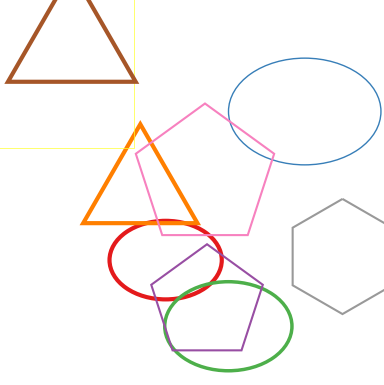[{"shape": "oval", "thickness": 3, "radius": 0.73, "center": [0.43, 0.324]}, {"shape": "oval", "thickness": 1, "radius": 0.99, "center": [0.791, 0.71]}, {"shape": "oval", "thickness": 2.5, "radius": 0.83, "center": [0.593, 0.153]}, {"shape": "pentagon", "thickness": 1.5, "radius": 0.76, "center": [0.538, 0.213]}, {"shape": "triangle", "thickness": 3, "radius": 0.86, "center": [0.364, 0.506]}, {"shape": "square", "thickness": 0.5, "radius": 0.98, "center": [0.153, 0.812]}, {"shape": "triangle", "thickness": 3, "radius": 0.96, "center": [0.187, 0.883]}, {"shape": "pentagon", "thickness": 1.5, "radius": 0.94, "center": [0.532, 0.542]}, {"shape": "hexagon", "thickness": 1.5, "radius": 0.75, "center": [0.89, 0.334]}]